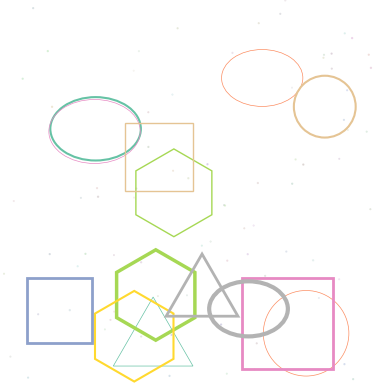[{"shape": "triangle", "thickness": 0.5, "radius": 0.6, "center": [0.398, 0.109]}, {"shape": "oval", "thickness": 1.5, "radius": 0.59, "center": [0.248, 0.665]}, {"shape": "circle", "thickness": 0.5, "radius": 0.56, "center": [0.795, 0.134]}, {"shape": "oval", "thickness": 0.5, "radius": 0.53, "center": [0.681, 0.797]}, {"shape": "square", "thickness": 2, "radius": 0.42, "center": [0.154, 0.194]}, {"shape": "oval", "thickness": 0.5, "radius": 0.59, "center": [0.246, 0.658]}, {"shape": "square", "thickness": 2, "radius": 0.59, "center": [0.746, 0.16]}, {"shape": "hexagon", "thickness": 2.5, "radius": 0.59, "center": [0.405, 0.234]}, {"shape": "hexagon", "thickness": 1, "radius": 0.57, "center": [0.452, 0.499]}, {"shape": "hexagon", "thickness": 1.5, "radius": 0.59, "center": [0.349, 0.127]}, {"shape": "circle", "thickness": 1.5, "radius": 0.4, "center": [0.844, 0.723]}, {"shape": "square", "thickness": 1, "radius": 0.44, "center": [0.412, 0.592]}, {"shape": "oval", "thickness": 3, "radius": 0.51, "center": [0.646, 0.198]}, {"shape": "triangle", "thickness": 2, "radius": 0.54, "center": [0.525, 0.233]}]